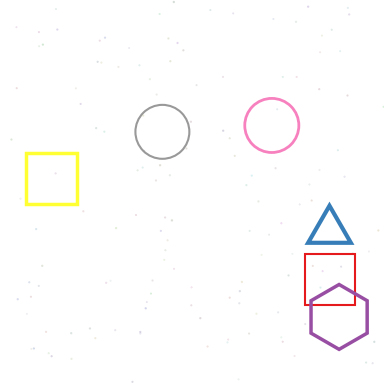[{"shape": "square", "thickness": 1.5, "radius": 0.33, "center": [0.857, 0.273]}, {"shape": "triangle", "thickness": 3, "radius": 0.32, "center": [0.856, 0.401]}, {"shape": "hexagon", "thickness": 2.5, "radius": 0.42, "center": [0.881, 0.177]}, {"shape": "square", "thickness": 2.5, "radius": 0.33, "center": [0.135, 0.537]}, {"shape": "circle", "thickness": 2, "radius": 0.35, "center": [0.706, 0.674]}, {"shape": "circle", "thickness": 1.5, "radius": 0.35, "center": [0.422, 0.658]}]